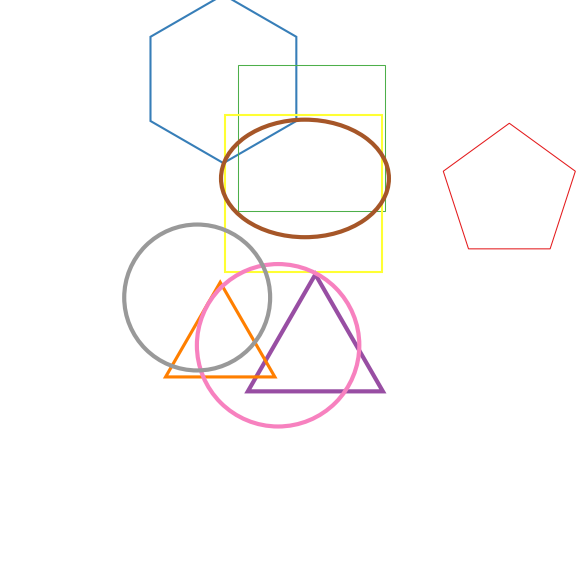[{"shape": "pentagon", "thickness": 0.5, "radius": 0.6, "center": [0.882, 0.665]}, {"shape": "hexagon", "thickness": 1, "radius": 0.73, "center": [0.387, 0.863]}, {"shape": "square", "thickness": 0.5, "radius": 0.63, "center": [0.54, 0.76]}, {"shape": "triangle", "thickness": 2, "radius": 0.67, "center": [0.546, 0.389]}, {"shape": "triangle", "thickness": 1.5, "radius": 0.55, "center": [0.381, 0.401]}, {"shape": "square", "thickness": 1, "radius": 0.68, "center": [0.525, 0.664]}, {"shape": "oval", "thickness": 2, "radius": 0.73, "center": [0.528, 0.69]}, {"shape": "circle", "thickness": 2, "radius": 0.7, "center": [0.482, 0.401]}, {"shape": "circle", "thickness": 2, "radius": 0.63, "center": [0.341, 0.484]}]